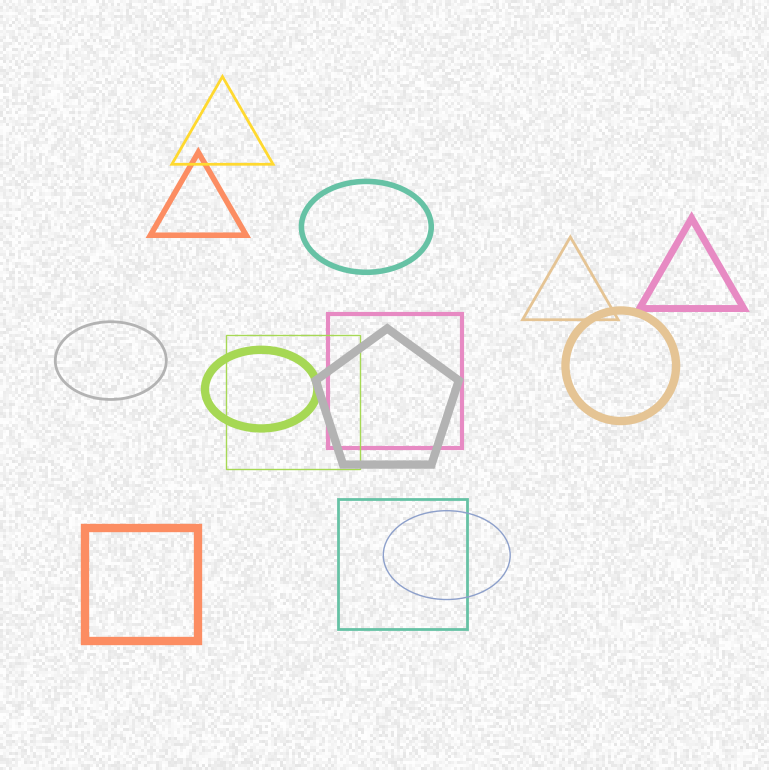[{"shape": "oval", "thickness": 2, "radius": 0.42, "center": [0.476, 0.705]}, {"shape": "square", "thickness": 1, "radius": 0.42, "center": [0.523, 0.268]}, {"shape": "square", "thickness": 3, "radius": 0.37, "center": [0.184, 0.241]}, {"shape": "triangle", "thickness": 2, "radius": 0.36, "center": [0.258, 0.73]}, {"shape": "oval", "thickness": 0.5, "radius": 0.41, "center": [0.58, 0.279]}, {"shape": "square", "thickness": 1.5, "radius": 0.44, "center": [0.513, 0.505]}, {"shape": "triangle", "thickness": 2.5, "radius": 0.39, "center": [0.898, 0.638]}, {"shape": "oval", "thickness": 3, "radius": 0.36, "center": [0.339, 0.495]}, {"shape": "square", "thickness": 0.5, "radius": 0.44, "center": [0.381, 0.478]}, {"shape": "triangle", "thickness": 1, "radius": 0.38, "center": [0.289, 0.825]}, {"shape": "triangle", "thickness": 1, "radius": 0.36, "center": [0.741, 0.621]}, {"shape": "circle", "thickness": 3, "radius": 0.36, "center": [0.806, 0.525]}, {"shape": "pentagon", "thickness": 3, "radius": 0.49, "center": [0.503, 0.476]}, {"shape": "oval", "thickness": 1, "radius": 0.36, "center": [0.144, 0.532]}]